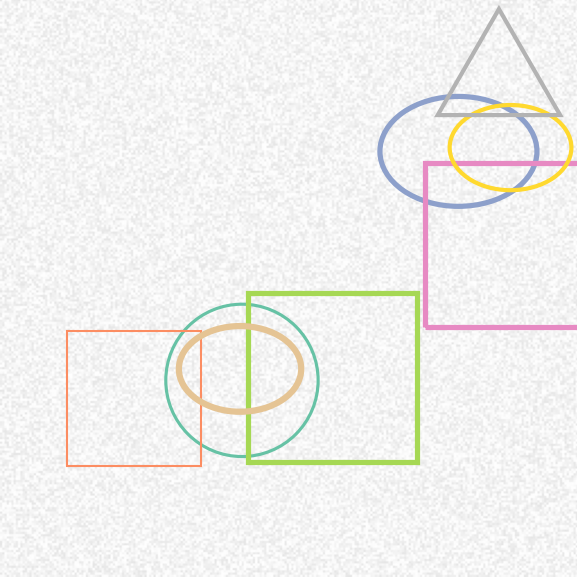[{"shape": "circle", "thickness": 1.5, "radius": 0.66, "center": [0.419, 0.34]}, {"shape": "square", "thickness": 1, "radius": 0.58, "center": [0.232, 0.309]}, {"shape": "oval", "thickness": 2.5, "radius": 0.68, "center": [0.794, 0.737]}, {"shape": "square", "thickness": 2.5, "radius": 0.71, "center": [0.877, 0.575]}, {"shape": "square", "thickness": 2.5, "radius": 0.73, "center": [0.576, 0.345]}, {"shape": "oval", "thickness": 2, "radius": 0.53, "center": [0.884, 0.744]}, {"shape": "oval", "thickness": 3, "radius": 0.53, "center": [0.416, 0.36]}, {"shape": "triangle", "thickness": 2, "radius": 0.61, "center": [0.864, 0.861]}]